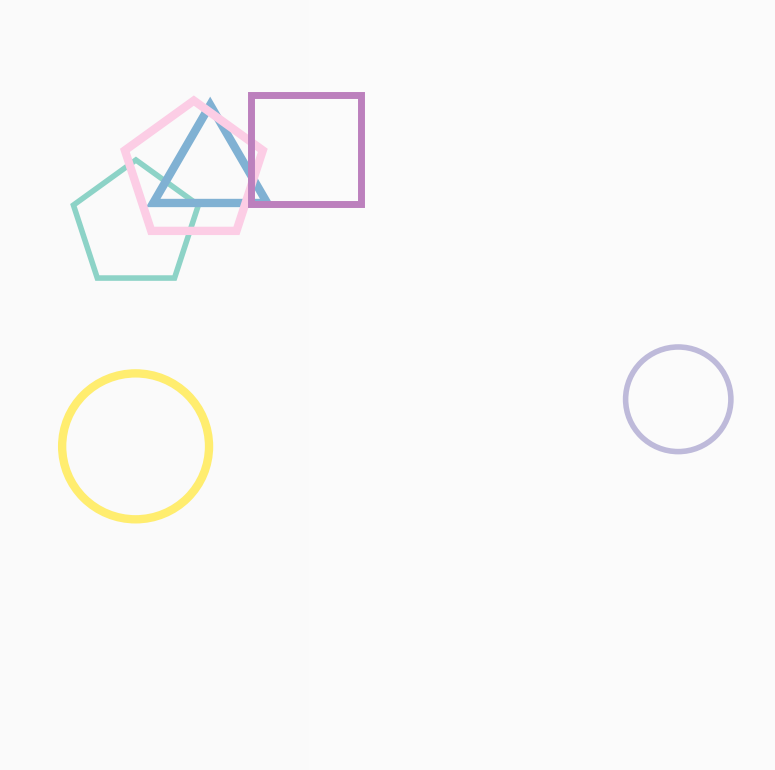[{"shape": "pentagon", "thickness": 2, "radius": 0.42, "center": [0.175, 0.707]}, {"shape": "circle", "thickness": 2, "radius": 0.34, "center": [0.875, 0.481]}, {"shape": "triangle", "thickness": 3, "radius": 0.42, "center": [0.271, 0.779]}, {"shape": "pentagon", "thickness": 3, "radius": 0.47, "center": [0.25, 0.776]}, {"shape": "square", "thickness": 2.5, "radius": 0.35, "center": [0.395, 0.806]}, {"shape": "circle", "thickness": 3, "radius": 0.47, "center": [0.175, 0.42]}]